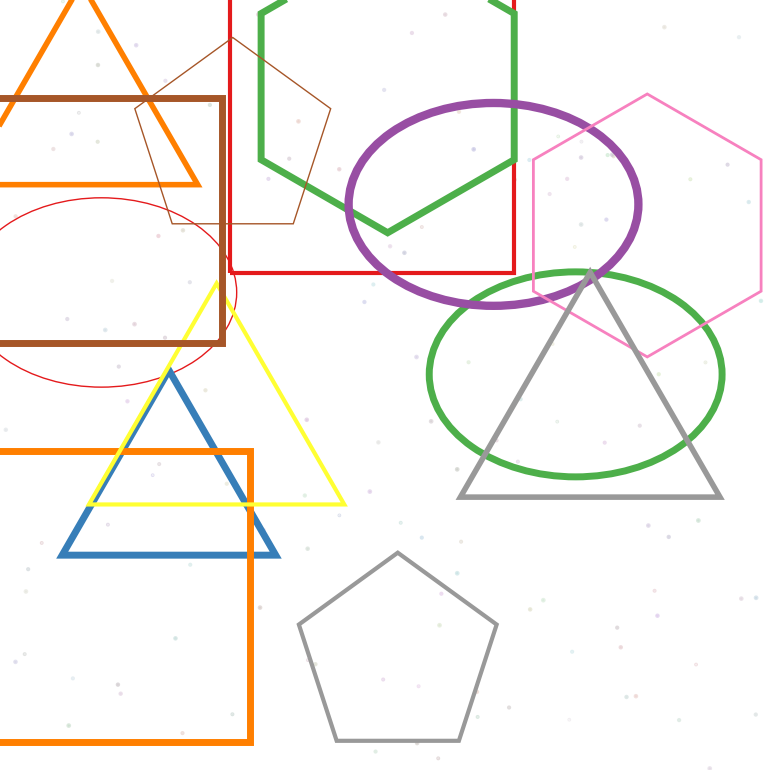[{"shape": "oval", "thickness": 0.5, "radius": 0.88, "center": [0.132, 0.62]}, {"shape": "square", "thickness": 1.5, "radius": 0.92, "center": [0.483, 0.83]}, {"shape": "triangle", "thickness": 2.5, "radius": 0.8, "center": [0.219, 0.359]}, {"shape": "hexagon", "thickness": 2.5, "radius": 0.95, "center": [0.503, 0.888]}, {"shape": "oval", "thickness": 2.5, "radius": 0.95, "center": [0.748, 0.514]}, {"shape": "oval", "thickness": 3, "radius": 0.94, "center": [0.641, 0.735]}, {"shape": "square", "thickness": 2.5, "radius": 0.94, "center": [0.136, 0.225]}, {"shape": "triangle", "thickness": 2, "radius": 0.87, "center": [0.106, 0.847]}, {"shape": "triangle", "thickness": 1.5, "radius": 0.96, "center": [0.281, 0.441]}, {"shape": "pentagon", "thickness": 0.5, "radius": 0.67, "center": [0.302, 0.818]}, {"shape": "square", "thickness": 2.5, "radius": 0.79, "center": [0.129, 0.714]}, {"shape": "hexagon", "thickness": 1, "radius": 0.85, "center": [0.841, 0.707]}, {"shape": "triangle", "thickness": 2, "radius": 0.97, "center": [0.766, 0.452]}, {"shape": "pentagon", "thickness": 1.5, "radius": 0.68, "center": [0.517, 0.147]}]